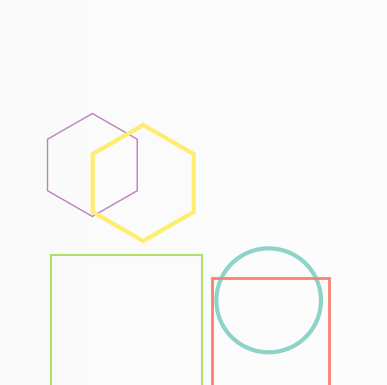[{"shape": "circle", "thickness": 3, "radius": 0.68, "center": [0.693, 0.22]}, {"shape": "square", "thickness": 2, "radius": 0.76, "center": [0.699, 0.127]}, {"shape": "square", "thickness": 1.5, "radius": 0.97, "center": [0.326, 0.142]}, {"shape": "hexagon", "thickness": 1, "radius": 0.67, "center": [0.238, 0.571]}, {"shape": "hexagon", "thickness": 3, "radius": 0.75, "center": [0.37, 0.525]}]